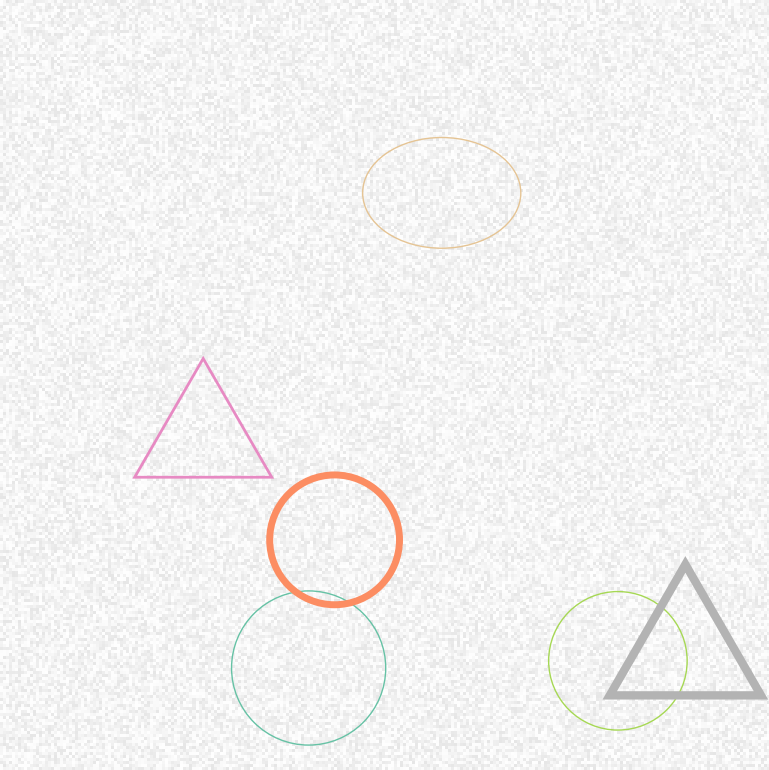[{"shape": "circle", "thickness": 0.5, "radius": 0.5, "center": [0.401, 0.132]}, {"shape": "circle", "thickness": 2.5, "radius": 0.42, "center": [0.435, 0.299]}, {"shape": "triangle", "thickness": 1, "radius": 0.51, "center": [0.264, 0.432]}, {"shape": "circle", "thickness": 0.5, "radius": 0.45, "center": [0.802, 0.142]}, {"shape": "oval", "thickness": 0.5, "radius": 0.51, "center": [0.574, 0.75]}, {"shape": "triangle", "thickness": 3, "radius": 0.57, "center": [0.89, 0.154]}]